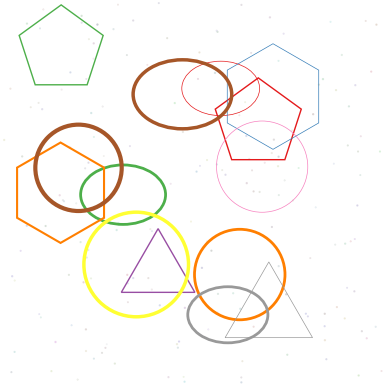[{"shape": "oval", "thickness": 0.5, "radius": 0.51, "center": [0.573, 0.77]}, {"shape": "pentagon", "thickness": 1, "radius": 0.59, "center": [0.671, 0.68]}, {"shape": "hexagon", "thickness": 0.5, "radius": 0.69, "center": [0.709, 0.749]}, {"shape": "pentagon", "thickness": 1, "radius": 0.57, "center": [0.159, 0.873]}, {"shape": "oval", "thickness": 2, "radius": 0.55, "center": [0.32, 0.494]}, {"shape": "triangle", "thickness": 1, "radius": 0.55, "center": [0.411, 0.296]}, {"shape": "circle", "thickness": 2, "radius": 0.59, "center": [0.623, 0.287]}, {"shape": "hexagon", "thickness": 1.5, "radius": 0.65, "center": [0.157, 0.499]}, {"shape": "circle", "thickness": 2.5, "radius": 0.68, "center": [0.354, 0.313]}, {"shape": "circle", "thickness": 3, "radius": 0.56, "center": [0.204, 0.564]}, {"shape": "oval", "thickness": 2.5, "radius": 0.64, "center": [0.474, 0.755]}, {"shape": "circle", "thickness": 0.5, "radius": 0.59, "center": [0.681, 0.567]}, {"shape": "triangle", "thickness": 0.5, "radius": 0.66, "center": [0.698, 0.189]}, {"shape": "oval", "thickness": 2, "radius": 0.52, "center": [0.592, 0.182]}]